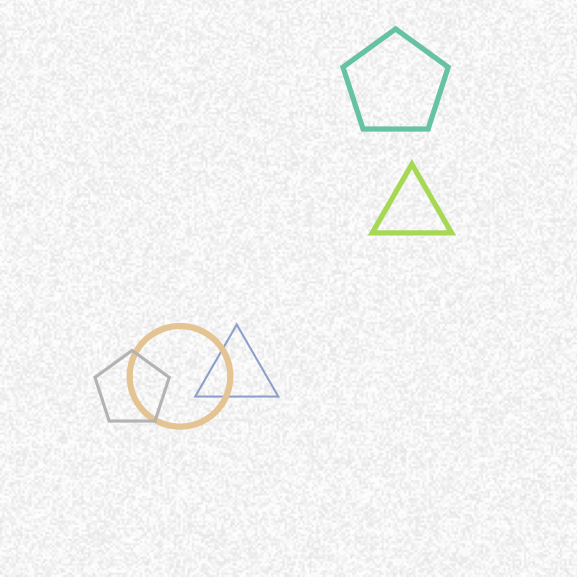[{"shape": "pentagon", "thickness": 2.5, "radius": 0.48, "center": [0.685, 0.853]}, {"shape": "triangle", "thickness": 1, "radius": 0.42, "center": [0.41, 0.354]}, {"shape": "triangle", "thickness": 2.5, "radius": 0.4, "center": [0.713, 0.636]}, {"shape": "circle", "thickness": 3, "radius": 0.44, "center": [0.312, 0.347]}, {"shape": "pentagon", "thickness": 1.5, "radius": 0.34, "center": [0.229, 0.325]}]